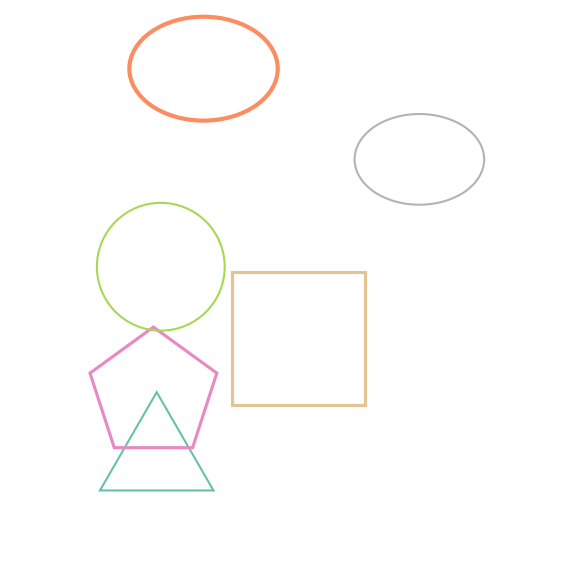[{"shape": "triangle", "thickness": 1, "radius": 0.57, "center": [0.271, 0.207]}, {"shape": "oval", "thickness": 2, "radius": 0.64, "center": [0.352, 0.88]}, {"shape": "pentagon", "thickness": 1.5, "radius": 0.58, "center": [0.266, 0.317]}, {"shape": "circle", "thickness": 1, "radius": 0.55, "center": [0.278, 0.537]}, {"shape": "square", "thickness": 1.5, "radius": 0.57, "center": [0.517, 0.413]}, {"shape": "oval", "thickness": 1, "radius": 0.56, "center": [0.726, 0.723]}]